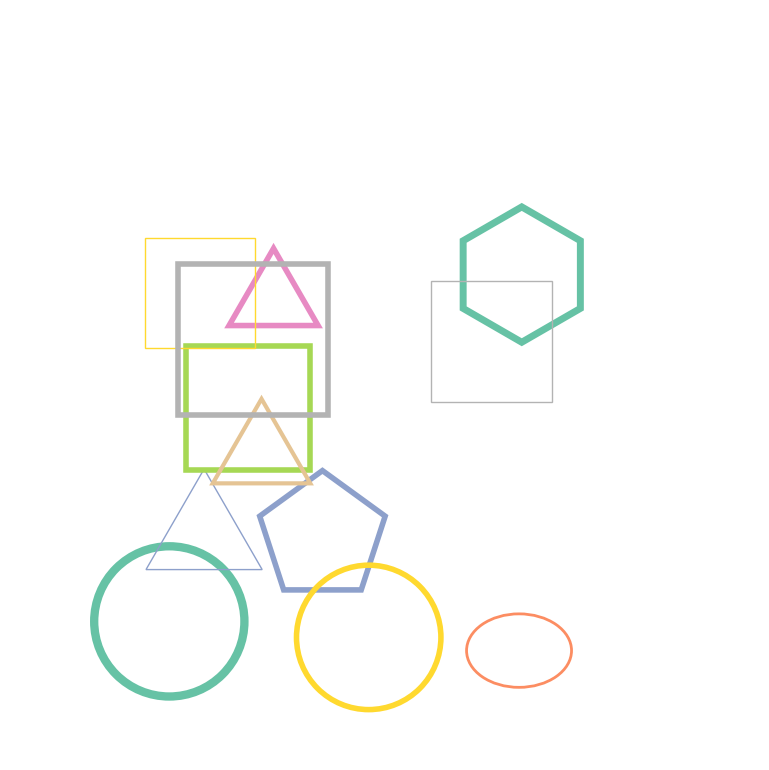[{"shape": "circle", "thickness": 3, "radius": 0.49, "center": [0.22, 0.193]}, {"shape": "hexagon", "thickness": 2.5, "radius": 0.44, "center": [0.678, 0.643]}, {"shape": "oval", "thickness": 1, "radius": 0.34, "center": [0.674, 0.155]}, {"shape": "triangle", "thickness": 0.5, "radius": 0.44, "center": [0.265, 0.304]}, {"shape": "pentagon", "thickness": 2, "radius": 0.43, "center": [0.419, 0.303]}, {"shape": "triangle", "thickness": 2, "radius": 0.33, "center": [0.355, 0.611]}, {"shape": "square", "thickness": 2, "radius": 0.4, "center": [0.322, 0.47]}, {"shape": "square", "thickness": 0.5, "radius": 0.36, "center": [0.26, 0.619]}, {"shape": "circle", "thickness": 2, "radius": 0.47, "center": [0.479, 0.172]}, {"shape": "triangle", "thickness": 1.5, "radius": 0.37, "center": [0.34, 0.409]}, {"shape": "square", "thickness": 2, "radius": 0.49, "center": [0.328, 0.559]}, {"shape": "square", "thickness": 0.5, "radius": 0.39, "center": [0.639, 0.556]}]